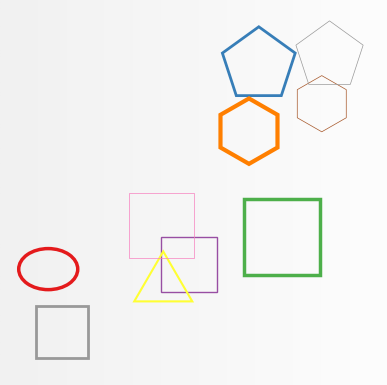[{"shape": "oval", "thickness": 2.5, "radius": 0.38, "center": [0.124, 0.301]}, {"shape": "pentagon", "thickness": 2, "radius": 0.49, "center": [0.668, 0.832]}, {"shape": "square", "thickness": 2.5, "radius": 0.49, "center": [0.728, 0.384]}, {"shape": "square", "thickness": 1, "radius": 0.36, "center": [0.487, 0.313]}, {"shape": "hexagon", "thickness": 3, "radius": 0.42, "center": [0.643, 0.659]}, {"shape": "triangle", "thickness": 1.5, "radius": 0.43, "center": [0.421, 0.26]}, {"shape": "hexagon", "thickness": 0.5, "radius": 0.36, "center": [0.83, 0.731]}, {"shape": "square", "thickness": 0.5, "radius": 0.42, "center": [0.417, 0.415]}, {"shape": "square", "thickness": 2, "radius": 0.34, "center": [0.161, 0.138]}, {"shape": "pentagon", "thickness": 0.5, "radius": 0.46, "center": [0.85, 0.855]}]